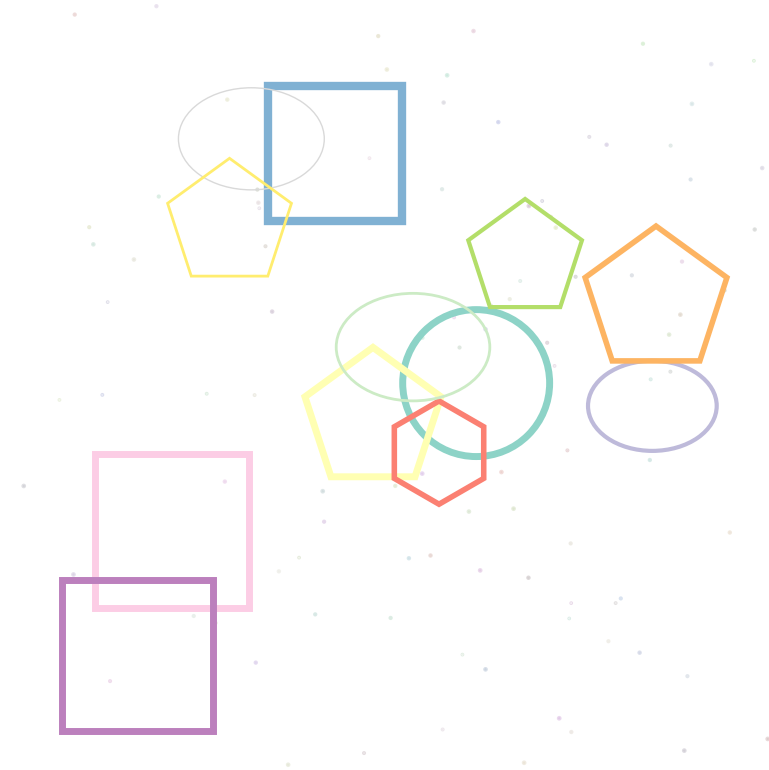[{"shape": "circle", "thickness": 2.5, "radius": 0.48, "center": [0.618, 0.502]}, {"shape": "pentagon", "thickness": 2.5, "radius": 0.46, "center": [0.484, 0.456]}, {"shape": "oval", "thickness": 1.5, "radius": 0.42, "center": [0.847, 0.473]}, {"shape": "hexagon", "thickness": 2, "radius": 0.34, "center": [0.57, 0.412]}, {"shape": "square", "thickness": 3, "radius": 0.44, "center": [0.435, 0.801]}, {"shape": "pentagon", "thickness": 2, "radius": 0.48, "center": [0.852, 0.61]}, {"shape": "pentagon", "thickness": 1.5, "radius": 0.39, "center": [0.682, 0.664]}, {"shape": "square", "thickness": 2.5, "radius": 0.5, "center": [0.223, 0.311]}, {"shape": "oval", "thickness": 0.5, "radius": 0.47, "center": [0.326, 0.82]}, {"shape": "square", "thickness": 2.5, "radius": 0.49, "center": [0.179, 0.149]}, {"shape": "oval", "thickness": 1, "radius": 0.5, "center": [0.536, 0.549]}, {"shape": "pentagon", "thickness": 1, "radius": 0.42, "center": [0.298, 0.71]}]